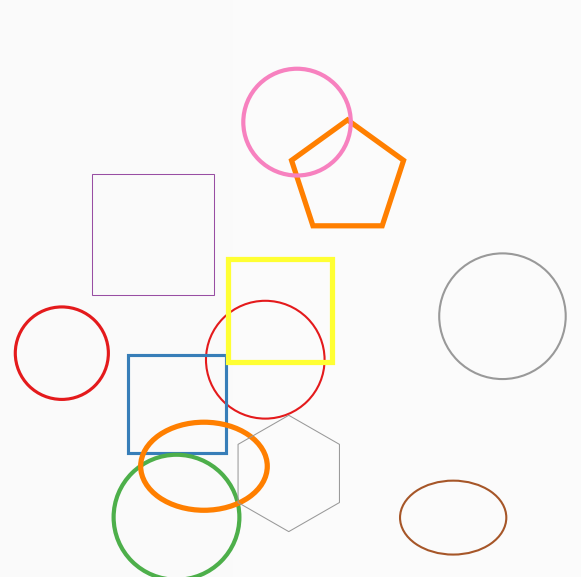[{"shape": "circle", "thickness": 1, "radius": 0.51, "center": [0.456, 0.376]}, {"shape": "circle", "thickness": 1.5, "radius": 0.4, "center": [0.106, 0.388]}, {"shape": "square", "thickness": 1.5, "radius": 0.42, "center": [0.304, 0.3]}, {"shape": "circle", "thickness": 2, "radius": 0.54, "center": [0.304, 0.103]}, {"shape": "square", "thickness": 0.5, "radius": 0.52, "center": [0.263, 0.593]}, {"shape": "oval", "thickness": 2.5, "radius": 0.54, "center": [0.351, 0.192]}, {"shape": "pentagon", "thickness": 2.5, "radius": 0.51, "center": [0.598, 0.69]}, {"shape": "square", "thickness": 2.5, "radius": 0.45, "center": [0.482, 0.461]}, {"shape": "oval", "thickness": 1, "radius": 0.46, "center": [0.78, 0.103]}, {"shape": "circle", "thickness": 2, "radius": 0.46, "center": [0.511, 0.788]}, {"shape": "hexagon", "thickness": 0.5, "radius": 0.5, "center": [0.497, 0.179]}, {"shape": "circle", "thickness": 1, "radius": 0.54, "center": [0.864, 0.452]}]